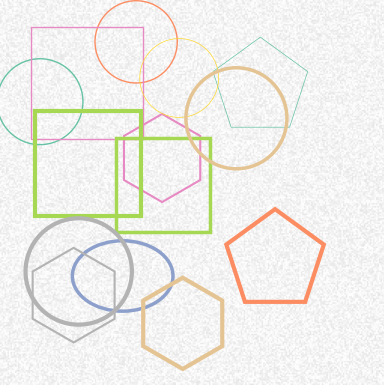[{"shape": "pentagon", "thickness": 0.5, "radius": 0.65, "center": [0.676, 0.774]}, {"shape": "circle", "thickness": 1, "radius": 0.56, "center": [0.104, 0.736]}, {"shape": "pentagon", "thickness": 3, "radius": 0.67, "center": [0.714, 0.324]}, {"shape": "circle", "thickness": 1, "radius": 0.53, "center": [0.354, 0.891]}, {"shape": "oval", "thickness": 2.5, "radius": 0.65, "center": [0.319, 0.283]}, {"shape": "square", "thickness": 1, "radius": 0.73, "center": [0.226, 0.785]}, {"shape": "hexagon", "thickness": 1.5, "radius": 0.57, "center": [0.421, 0.59]}, {"shape": "square", "thickness": 2.5, "radius": 0.61, "center": [0.423, 0.519]}, {"shape": "square", "thickness": 3, "radius": 0.69, "center": [0.228, 0.575]}, {"shape": "circle", "thickness": 0.5, "radius": 0.51, "center": [0.465, 0.797]}, {"shape": "circle", "thickness": 2.5, "radius": 0.66, "center": [0.614, 0.693]}, {"shape": "hexagon", "thickness": 3, "radius": 0.59, "center": [0.475, 0.16]}, {"shape": "circle", "thickness": 3, "radius": 0.69, "center": [0.204, 0.295]}, {"shape": "hexagon", "thickness": 1.5, "radius": 0.61, "center": [0.191, 0.233]}]